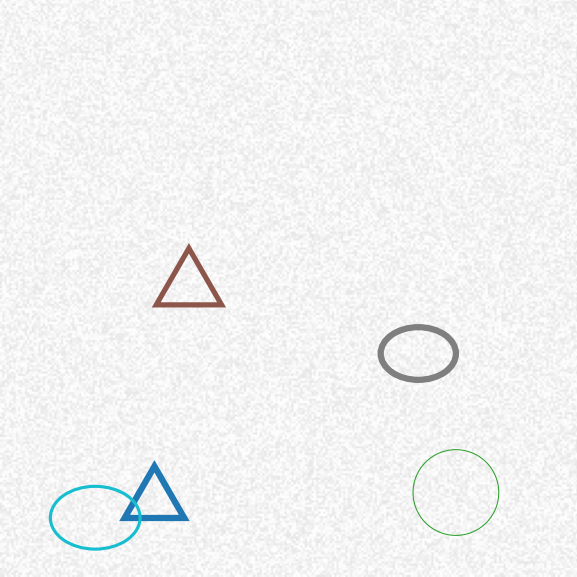[{"shape": "triangle", "thickness": 3, "radius": 0.3, "center": [0.267, 0.132]}, {"shape": "circle", "thickness": 0.5, "radius": 0.37, "center": [0.789, 0.146]}, {"shape": "triangle", "thickness": 2.5, "radius": 0.33, "center": [0.327, 0.504]}, {"shape": "oval", "thickness": 3, "radius": 0.33, "center": [0.724, 0.387]}, {"shape": "oval", "thickness": 1.5, "radius": 0.39, "center": [0.165, 0.103]}]